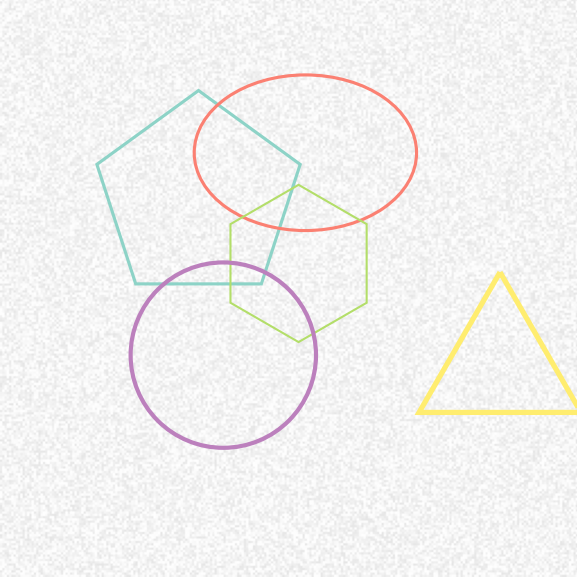[{"shape": "pentagon", "thickness": 1.5, "radius": 0.93, "center": [0.344, 0.657]}, {"shape": "oval", "thickness": 1.5, "radius": 0.96, "center": [0.529, 0.735]}, {"shape": "hexagon", "thickness": 1, "radius": 0.68, "center": [0.517, 0.543]}, {"shape": "circle", "thickness": 2, "radius": 0.8, "center": [0.387, 0.384]}, {"shape": "triangle", "thickness": 2.5, "radius": 0.81, "center": [0.866, 0.366]}]